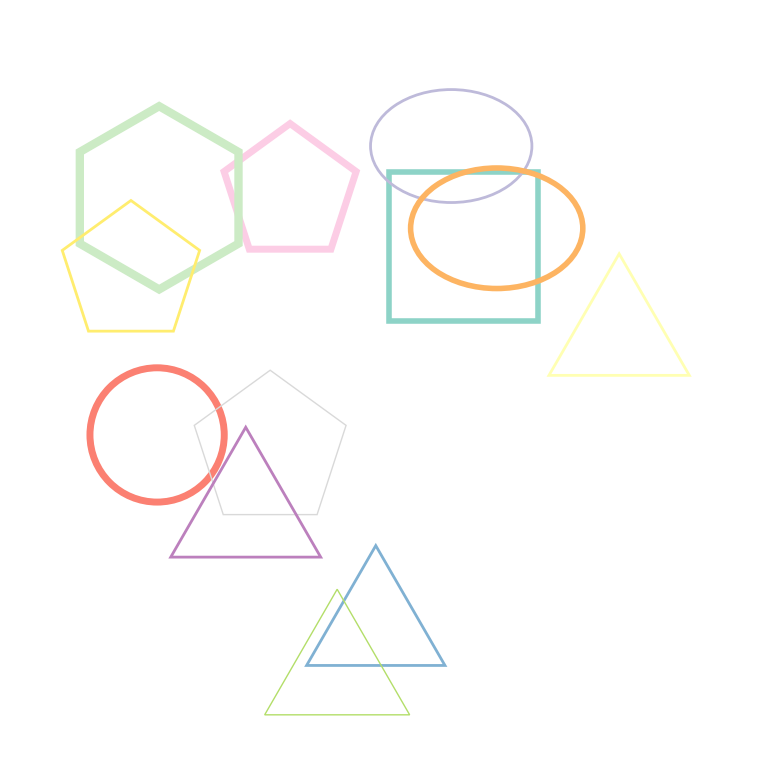[{"shape": "square", "thickness": 2, "radius": 0.48, "center": [0.602, 0.68]}, {"shape": "triangle", "thickness": 1, "radius": 0.53, "center": [0.804, 0.565]}, {"shape": "oval", "thickness": 1, "radius": 0.52, "center": [0.586, 0.81]}, {"shape": "circle", "thickness": 2.5, "radius": 0.44, "center": [0.204, 0.435]}, {"shape": "triangle", "thickness": 1, "radius": 0.52, "center": [0.488, 0.188]}, {"shape": "oval", "thickness": 2, "radius": 0.56, "center": [0.645, 0.704]}, {"shape": "triangle", "thickness": 0.5, "radius": 0.54, "center": [0.438, 0.126]}, {"shape": "pentagon", "thickness": 2.5, "radius": 0.45, "center": [0.377, 0.749]}, {"shape": "pentagon", "thickness": 0.5, "radius": 0.52, "center": [0.351, 0.416]}, {"shape": "triangle", "thickness": 1, "radius": 0.56, "center": [0.319, 0.333]}, {"shape": "hexagon", "thickness": 3, "radius": 0.59, "center": [0.207, 0.743]}, {"shape": "pentagon", "thickness": 1, "radius": 0.47, "center": [0.17, 0.646]}]